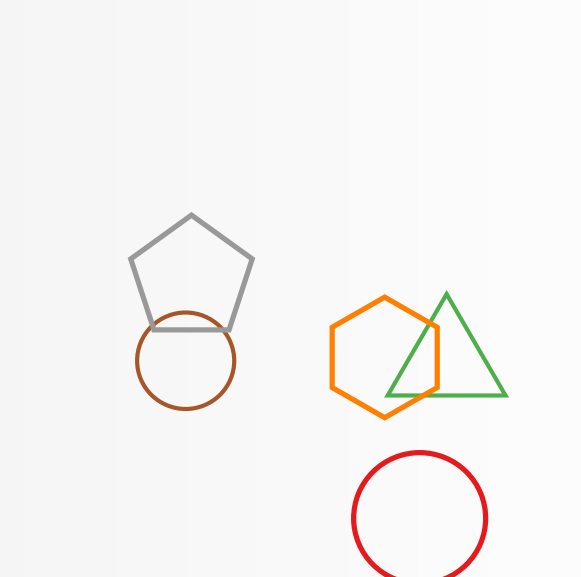[{"shape": "circle", "thickness": 2.5, "radius": 0.57, "center": [0.722, 0.102]}, {"shape": "triangle", "thickness": 2, "radius": 0.59, "center": [0.768, 0.373]}, {"shape": "hexagon", "thickness": 2.5, "radius": 0.52, "center": [0.662, 0.38]}, {"shape": "circle", "thickness": 2, "radius": 0.42, "center": [0.319, 0.374]}, {"shape": "pentagon", "thickness": 2.5, "radius": 0.55, "center": [0.329, 0.517]}]